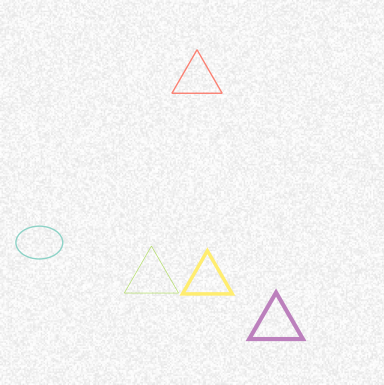[{"shape": "oval", "thickness": 1, "radius": 0.3, "center": [0.102, 0.37]}, {"shape": "triangle", "thickness": 1, "radius": 0.38, "center": [0.512, 0.795]}, {"shape": "triangle", "thickness": 0.5, "radius": 0.41, "center": [0.393, 0.28]}, {"shape": "triangle", "thickness": 3, "radius": 0.4, "center": [0.717, 0.16]}, {"shape": "triangle", "thickness": 2.5, "radius": 0.37, "center": [0.539, 0.274]}]